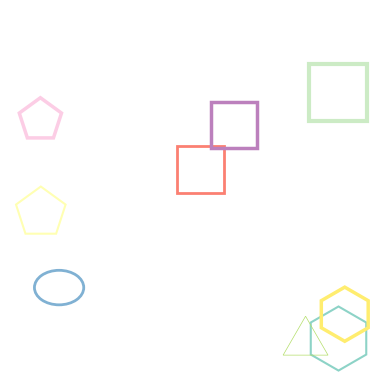[{"shape": "hexagon", "thickness": 1.5, "radius": 0.42, "center": [0.879, 0.121]}, {"shape": "pentagon", "thickness": 1.5, "radius": 0.34, "center": [0.106, 0.448]}, {"shape": "square", "thickness": 2, "radius": 0.31, "center": [0.522, 0.56]}, {"shape": "oval", "thickness": 2, "radius": 0.32, "center": [0.153, 0.253]}, {"shape": "triangle", "thickness": 0.5, "radius": 0.34, "center": [0.794, 0.111]}, {"shape": "pentagon", "thickness": 2.5, "radius": 0.29, "center": [0.105, 0.688]}, {"shape": "square", "thickness": 2.5, "radius": 0.3, "center": [0.609, 0.675]}, {"shape": "square", "thickness": 3, "radius": 0.37, "center": [0.877, 0.759]}, {"shape": "hexagon", "thickness": 2.5, "radius": 0.35, "center": [0.895, 0.184]}]